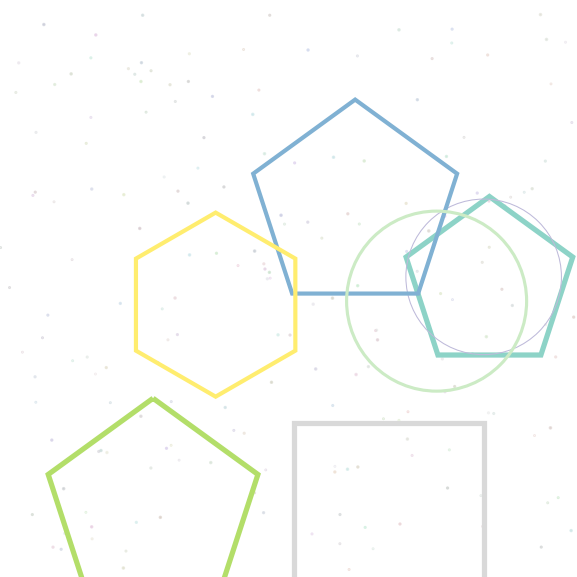[{"shape": "pentagon", "thickness": 2.5, "radius": 0.76, "center": [0.847, 0.507]}, {"shape": "circle", "thickness": 0.5, "radius": 0.67, "center": [0.837, 0.52]}, {"shape": "pentagon", "thickness": 2, "radius": 0.93, "center": [0.615, 0.641]}, {"shape": "pentagon", "thickness": 2.5, "radius": 0.95, "center": [0.265, 0.119]}, {"shape": "square", "thickness": 2.5, "radius": 0.82, "center": [0.673, 0.103]}, {"shape": "circle", "thickness": 1.5, "radius": 0.78, "center": [0.756, 0.478]}, {"shape": "hexagon", "thickness": 2, "radius": 0.8, "center": [0.373, 0.472]}]